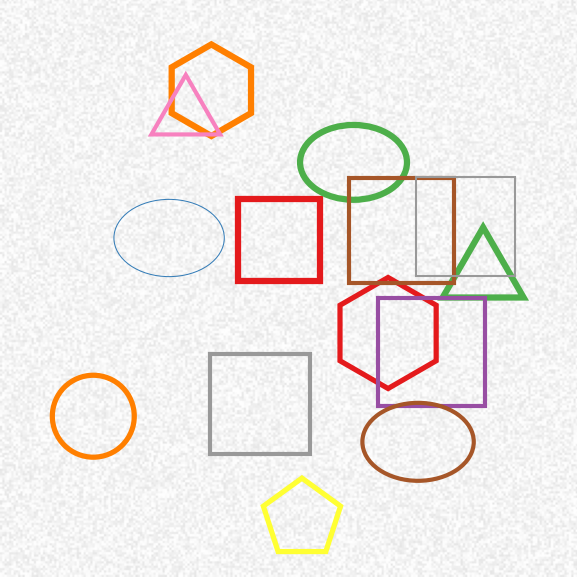[{"shape": "hexagon", "thickness": 2.5, "radius": 0.48, "center": [0.672, 0.423]}, {"shape": "square", "thickness": 3, "radius": 0.35, "center": [0.483, 0.583]}, {"shape": "oval", "thickness": 0.5, "radius": 0.48, "center": [0.293, 0.587]}, {"shape": "oval", "thickness": 3, "radius": 0.46, "center": [0.612, 0.718]}, {"shape": "triangle", "thickness": 3, "radius": 0.4, "center": [0.837, 0.524]}, {"shape": "square", "thickness": 2, "radius": 0.46, "center": [0.748, 0.39]}, {"shape": "hexagon", "thickness": 3, "radius": 0.4, "center": [0.366, 0.843]}, {"shape": "circle", "thickness": 2.5, "radius": 0.35, "center": [0.162, 0.278]}, {"shape": "pentagon", "thickness": 2.5, "radius": 0.35, "center": [0.523, 0.101]}, {"shape": "oval", "thickness": 2, "radius": 0.48, "center": [0.724, 0.234]}, {"shape": "square", "thickness": 2, "radius": 0.45, "center": [0.695, 0.599]}, {"shape": "triangle", "thickness": 2, "radius": 0.34, "center": [0.322, 0.801]}, {"shape": "square", "thickness": 2, "radius": 0.43, "center": [0.45, 0.299]}, {"shape": "square", "thickness": 1, "radius": 0.43, "center": [0.806, 0.607]}]